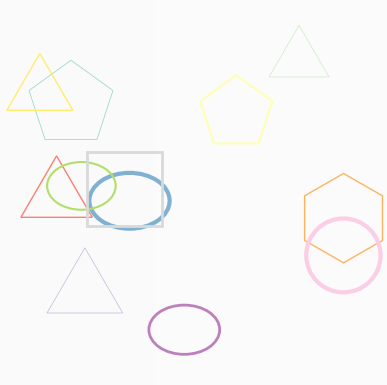[{"shape": "pentagon", "thickness": 0.5, "radius": 0.57, "center": [0.183, 0.73]}, {"shape": "pentagon", "thickness": 1.5, "radius": 0.49, "center": [0.61, 0.707]}, {"shape": "triangle", "thickness": 0.5, "radius": 0.56, "center": [0.219, 0.243]}, {"shape": "triangle", "thickness": 1, "radius": 0.53, "center": [0.146, 0.489]}, {"shape": "oval", "thickness": 3, "radius": 0.52, "center": [0.334, 0.478]}, {"shape": "hexagon", "thickness": 1, "radius": 0.58, "center": [0.887, 0.433]}, {"shape": "oval", "thickness": 1.5, "radius": 0.44, "center": [0.21, 0.517]}, {"shape": "circle", "thickness": 3, "radius": 0.48, "center": [0.886, 0.337]}, {"shape": "square", "thickness": 2, "radius": 0.48, "center": [0.322, 0.51]}, {"shape": "oval", "thickness": 2, "radius": 0.46, "center": [0.476, 0.144]}, {"shape": "triangle", "thickness": 0.5, "radius": 0.45, "center": [0.772, 0.845]}, {"shape": "triangle", "thickness": 1, "radius": 0.49, "center": [0.103, 0.763]}]